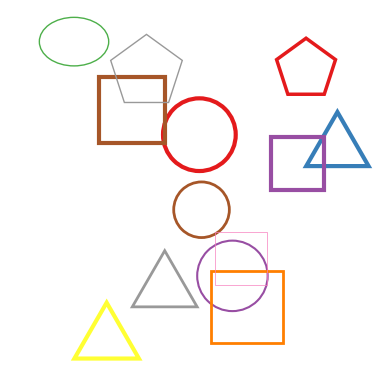[{"shape": "pentagon", "thickness": 2.5, "radius": 0.4, "center": [0.795, 0.82]}, {"shape": "circle", "thickness": 3, "radius": 0.47, "center": [0.518, 0.65]}, {"shape": "triangle", "thickness": 3, "radius": 0.47, "center": [0.876, 0.615]}, {"shape": "oval", "thickness": 1, "radius": 0.45, "center": [0.192, 0.892]}, {"shape": "circle", "thickness": 1.5, "radius": 0.46, "center": [0.604, 0.283]}, {"shape": "square", "thickness": 3, "radius": 0.34, "center": [0.773, 0.575]}, {"shape": "square", "thickness": 2, "radius": 0.47, "center": [0.642, 0.203]}, {"shape": "triangle", "thickness": 3, "radius": 0.48, "center": [0.277, 0.117]}, {"shape": "circle", "thickness": 2, "radius": 0.36, "center": [0.523, 0.455]}, {"shape": "square", "thickness": 3, "radius": 0.43, "center": [0.344, 0.714]}, {"shape": "square", "thickness": 0.5, "radius": 0.34, "center": [0.626, 0.328]}, {"shape": "pentagon", "thickness": 1, "radius": 0.49, "center": [0.38, 0.813]}, {"shape": "triangle", "thickness": 2, "radius": 0.49, "center": [0.428, 0.252]}]